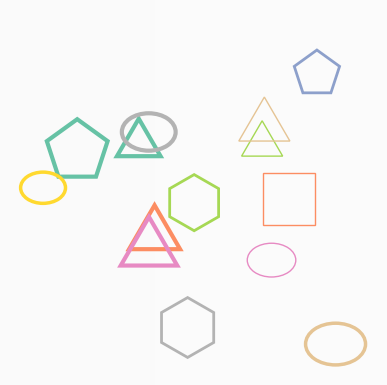[{"shape": "pentagon", "thickness": 3, "radius": 0.41, "center": [0.199, 0.608]}, {"shape": "triangle", "thickness": 3, "radius": 0.32, "center": [0.358, 0.627]}, {"shape": "triangle", "thickness": 3, "radius": 0.38, "center": [0.399, 0.391]}, {"shape": "square", "thickness": 1, "radius": 0.33, "center": [0.745, 0.483]}, {"shape": "pentagon", "thickness": 2, "radius": 0.31, "center": [0.818, 0.809]}, {"shape": "oval", "thickness": 1, "radius": 0.31, "center": [0.701, 0.324]}, {"shape": "triangle", "thickness": 3, "radius": 0.42, "center": [0.384, 0.352]}, {"shape": "hexagon", "thickness": 2, "radius": 0.36, "center": [0.501, 0.474]}, {"shape": "triangle", "thickness": 1, "radius": 0.31, "center": [0.676, 0.625]}, {"shape": "oval", "thickness": 2.5, "radius": 0.29, "center": [0.111, 0.512]}, {"shape": "oval", "thickness": 2.5, "radius": 0.39, "center": [0.866, 0.106]}, {"shape": "triangle", "thickness": 1, "radius": 0.38, "center": [0.682, 0.672]}, {"shape": "hexagon", "thickness": 2, "radius": 0.39, "center": [0.484, 0.149]}, {"shape": "oval", "thickness": 3, "radius": 0.35, "center": [0.384, 0.657]}]